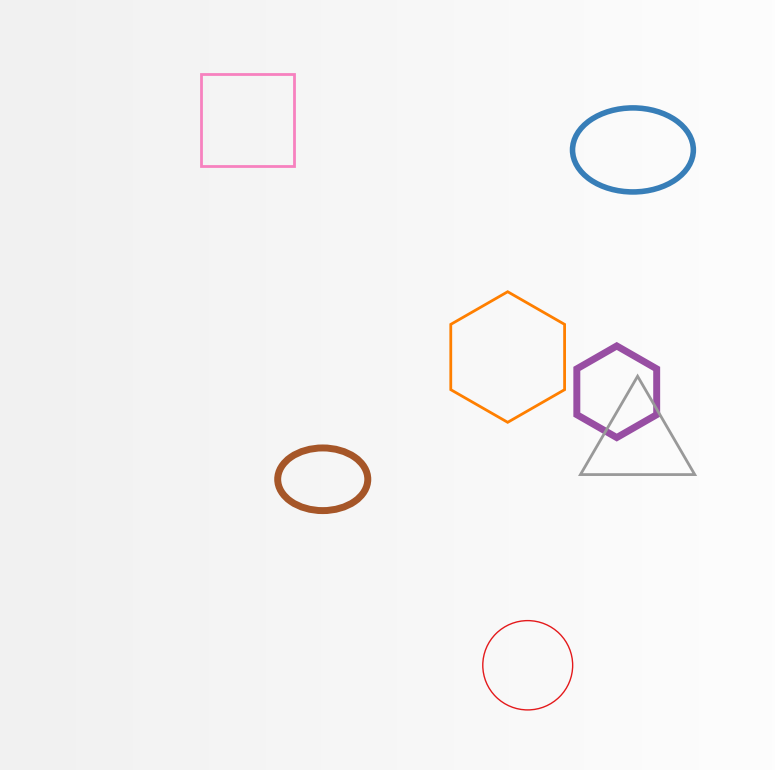[{"shape": "circle", "thickness": 0.5, "radius": 0.29, "center": [0.681, 0.136]}, {"shape": "oval", "thickness": 2, "radius": 0.39, "center": [0.817, 0.805]}, {"shape": "hexagon", "thickness": 2.5, "radius": 0.3, "center": [0.796, 0.491]}, {"shape": "hexagon", "thickness": 1, "radius": 0.42, "center": [0.655, 0.536]}, {"shape": "oval", "thickness": 2.5, "radius": 0.29, "center": [0.416, 0.378]}, {"shape": "square", "thickness": 1, "radius": 0.3, "center": [0.319, 0.844]}, {"shape": "triangle", "thickness": 1, "radius": 0.43, "center": [0.823, 0.426]}]